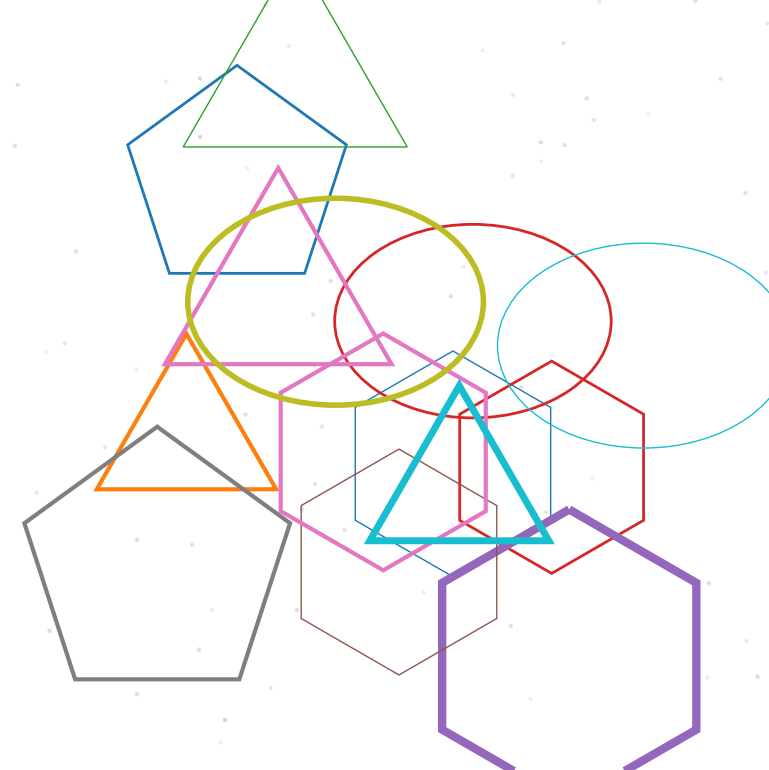[{"shape": "hexagon", "thickness": 0.5, "radius": 0.73, "center": [0.588, 0.398]}, {"shape": "pentagon", "thickness": 1, "radius": 0.75, "center": [0.308, 0.766]}, {"shape": "triangle", "thickness": 1.5, "radius": 0.67, "center": [0.242, 0.432]}, {"shape": "triangle", "thickness": 0.5, "radius": 0.84, "center": [0.383, 0.893]}, {"shape": "hexagon", "thickness": 1, "radius": 0.69, "center": [0.716, 0.393]}, {"shape": "oval", "thickness": 1, "radius": 0.9, "center": [0.614, 0.583]}, {"shape": "hexagon", "thickness": 3, "radius": 0.95, "center": [0.739, 0.148]}, {"shape": "hexagon", "thickness": 0.5, "radius": 0.73, "center": [0.518, 0.27]}, {"shape": "hexagon", "thickness": 1.5, "radius": 0.77, "center": [0.498, 0.413]}, {"shape": "triangle", "thickness": 1.5, "radius": 0.85, "center": [0.361, 0.612]}, {"shape": "pentagon", "thickness": 1.5, "radius": 0.91, "center": [0.204, 0.264]}, {"shape": "oval", "thickness": 2, "radius": 0.96, "center": [0.436, 0.608]}, {"shape": "oval", "thickness": 0.5, "radius": 0.95, "center": [0.836, 0.551]}, {"shape": "triangle", "thickness": 2.5, "radius": 0.67, "center": [0.597, 0.365]}]